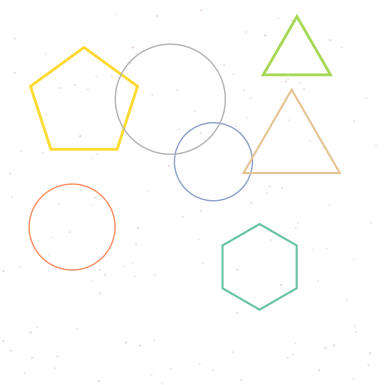[{"shape": "hexagon", "thickness": 1.5, "radius": 0.56, "center": [0.674, 0.307]}, {"shape": "circle", "thickness": 1, "radius": 0.56, "center": [0.187, 0.41]}, {"shape": "circle", "thickness": 1, "radius": 0.51, "center": [0.554, 0.58]}, {"shape": "triangle", "thickness": 2, "radius": 0.5, "center": [0.771, 0.856]}, {"shape": "pentagon", "thickness": 2, "radius": 0.73, "center": [0.218, 0.731]}, {"shape": "triangle", "thickness": 1.5, "radius": 0.72, "center": [0.758, 0.623]}, {"shape": "circle", "thickness": 1, "radius": 0.71, "center": [0.442, 0.742]}]